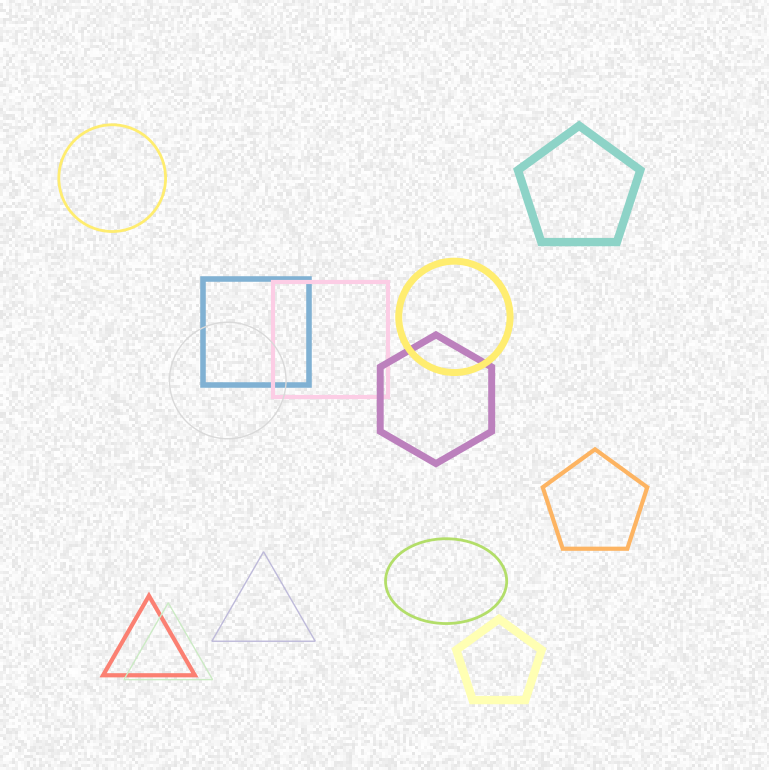[{"shape": "pentagon", "thickness": 3, "radius": 0.42, "center": [0.752, 0.753]}, {"shape": "pentagon", "thickness": 3, "radius": 0.29, "center": [0.648, 0.138]}, {"shape": "triangle", "thickness": 0.5, "radius": 0.39, "center": [0.342, 0.206]}, {"shape": "triangle", "thickness": 1.5, "radius": 0.34, "center": [0.193, 0.157]}, {"shape": "square", "thickness": 2, "radius": 0.34, "center": [0.332, 0.569]}, {"shape": "pentagon", "thickness": 1.5, "radius": 0.36, "center": [0.773, 0.345]}, {"shape": "oval", "thickness": 1, "radius": 0.39, "center": [0.579, 0.245]}, {"shape": "square", "thickness": 1.5, "radius": 0.37, "center": [0.43, 0.559]}, {"shape": "circle", "thickness": 0.5, "radius": 0.38, "center": [0.296, 0.506]}, {"shape": "hexagon", "thickness": 2.5, "radius": 0.42, "center": [0.566, 0.482]}, {"shape": "triangle", "thickness": 0.5, "radius": 0.33, "center": [0.219, 0.151]}, {"shape": "circle", "thickness": 2.5, "radius": 0.36, "center": [0.59, 0.588]}, {"shape": "circle", "thickness": 1, "radius": 0.35, "center": [0.146, 0.769]}]